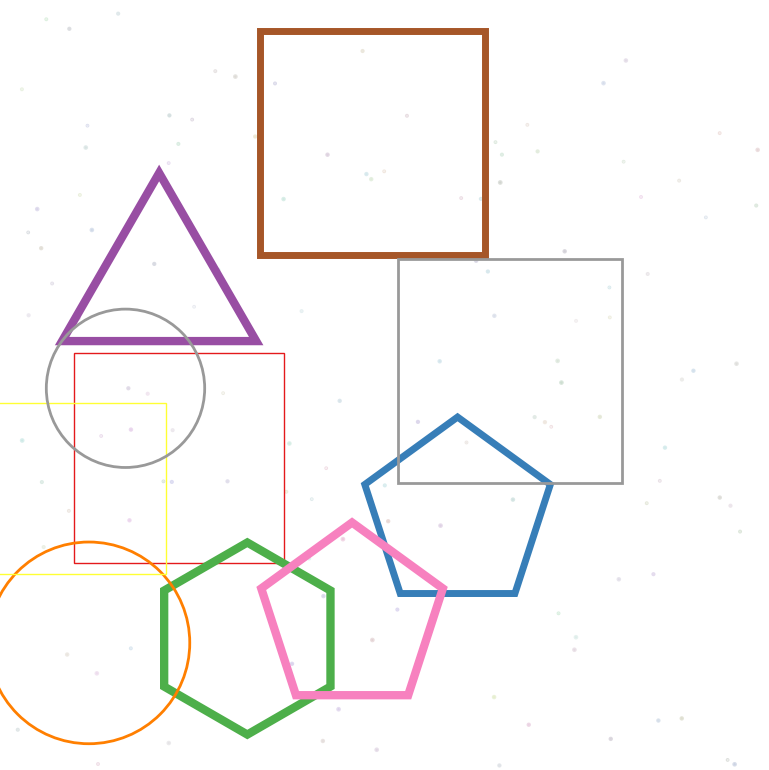[{"shape": "square", "thickness": 0.5, "radius": 0.68, "center": [0.232, 0.405]}, {"shape": "pentagon", "thickness": 2.5, "radius": 0.63, "center": [0.594, 0.332]}, {"shape": "hexagon", "thickness": 3, "radius": 0.62, "center": [0.321, 0.171]}, {"shape": "triangle", "thickness": 3, "radius": 0.73, "center": [0.207, 0.63]}, {"shape": "circle", "thickness": 1, "radius": 0.65, "center": [0.115, 0.165]}, {"shape": "square", "thickness": 0.5, "radius": 0.56, "center": [0.105, 0.365]}, {"shape": "square", "thickness": 2.5, "radius": 0.73, "center": [0.484, 0.814]}, {"shape": "pentagon", "thickness": 3, "radius": 0.62, "center": [0.457, 0.197]}, {"shape": "square", "thickness": 1, "radius": 0.73, "center": [0.662, 0.518]}, {"shape": "circle", "thickness": 1, "radius": 0.51, "center": [0.163, 0.496]}]